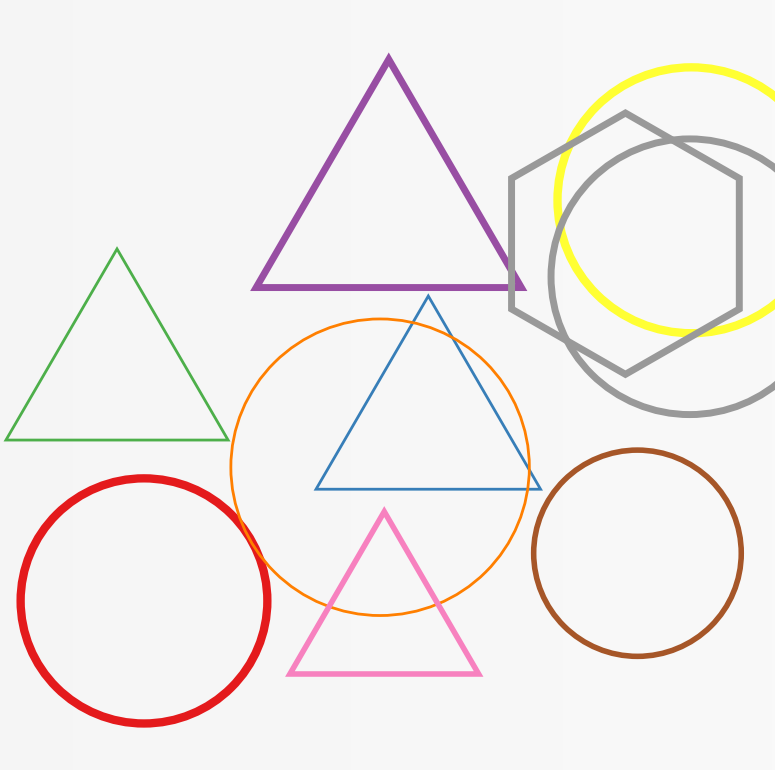[{"shape": "circle", "thickness": 3, "radius": 0.8, "center": [0.186, 0.22]}, {"shape": "triangle", "thickness": 1, "radius": 0.84, "center": [0.553, 0.448]}, {"shape": "triangle", "thickness": 1, "radius": 0.83, "center": [0.151, 0.511]}, {"shape": "triangle", "thickness": 2.5, "radius": 0.99, "center": [0.502, 0.725]}, {"shape": "circle", "thickness": 1, "radius": 0.96, "center": [0.49, 0.393]}, {"shape": "circle", "thickness": 3, "radius": 0.86, "center": [0.892, 0.74]}, {"shape": "circle", "thickness": 2, "radius": 0.67, "center": [0.823, 0.282]}, {"shape": "triangle", "thickness": 2, "radius": 0.7, "center": [0.496, 0.195]}, {"shape": "hexagon", "thickness": 2.5, "radius": 0.85, "center": [0.807, 0.684]}, {"shape": "circle", "thickness": 2.5, "radius": 0.9, "center": [0.89, 0.641]}]